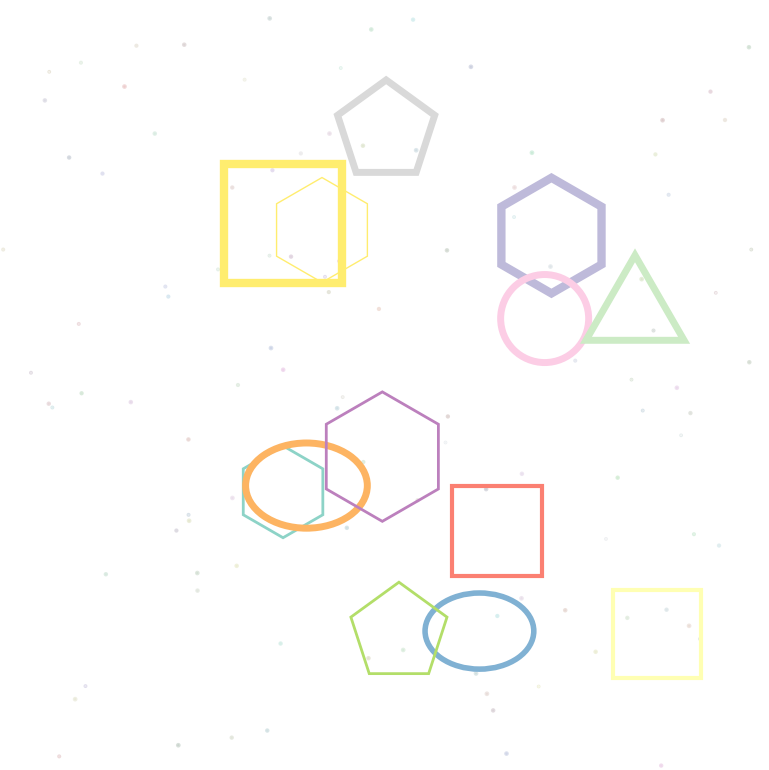[{"shape": "hexagon", "thickness": 1, "radius": 0.3, "center": [0.368, 0.361]}, {"shape": "square", "thickness": 1.5, "radius": 0.29, "center": [0.853, 0.176]}, {"shape": "hexagon", "thickness": 3, "radius": 0.38, "center": [0.716, 0.694]}, {"shape": "square", "thickness": 1.5, "radius": 0.29, "center": [0.645, 0.311]}, {"shape": "oval", "thickness": 2, "radius": 0.35, "center": [0.623, 0.18]}, {"shape": "oval", "thickness": 2.5, "radius": 0.4, "center": [0.398, 0.369]}, {"shape": "pentagon", "thickness": 1, "radius": 0.33, "center": [0.518, 0.178]}, {"shape": "circle", "thickness": 2.5, "radius": 0.29, "center": [0.707, 0.586]}, {"shape": "pentagon", "thickness": 2.5, "radius": 0.33, "center": [0.501, 0.83]}, {"shape": "hexagon", "thickness": 1, "radius": 0.42, "center": [0.497, 0.407]}, {"shape": "triangle", "thickness": 2.5, "radius": 0.37, "center": [0.825, 0.595]}, {"shape": "hexagon", "thickness": 0.5, "radius": 0.34, "center": [0.418, 0.701]}, {"shape": "square", "thickness": 3, "radius": 0.38, "center": [0.368, 0.71]}]